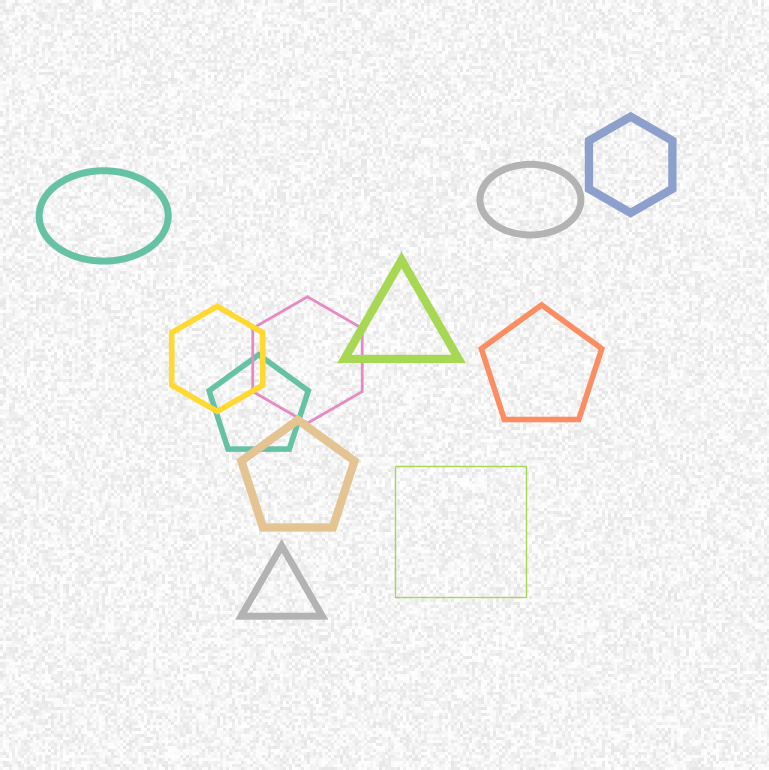[{"shape": "pentagon", "thickness": 2, "radius": 0.34, "center": [0.336, 0.472]}, {"shape": "oval", "thickness": 2.5, "radius": 0.42, "center": [0.135, 0.72]}, {"shape": "pentagon", "thickness": 2, "radius": 0.41, "center": [0.703, 0.522]}, {"shape": "hexagon", "thickness": 3, "radius": 0.31, "center": [0.819, 0.786]}, {"shape": "hexagon", "thickness": 1, "radius": 0.41, "center": [0.399, 0.533]}, {"shape": "square", "thickness": 0.5, "radius": 0.42, "center": [0.598, 0.31]}, {"shape": "triangle", "thickness": 3, "radius": 0.43, "center": [0.521, 0.577]}, {"shape": "hexagon", "thickness": 2, "radius": 0.34, "center": [0.282, 0.534]}, {"shape": "pentagon", "thickness": 3, "radius": 0.39, "center": [0.387, 0.377]}, {"shape": "oval", "thickness": 2.5, "radius": 0.33, "center": [0.689, 0.741]}, {"shape": "triangle", "thickness": 2.5, "radius": 0.3, "center": [0.366, 0.23]}]